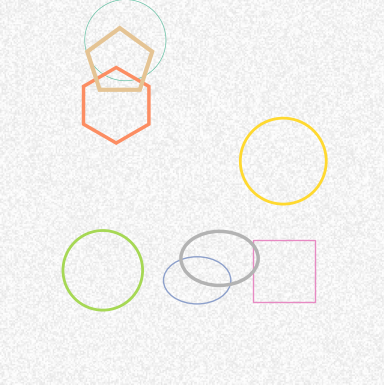[{"shape": "circle", "thickness": 0.5, "radius": 0.53, "center": [0.326, 0.896]}, {"shape": "hexagon", "thickness": 2.5, "radius": 0.49, "center": [0.302, 0.727]}, {"shape": "oval", "thickness": 1, "radius": 0.44, "center": [0.512, 0.272]}, {"shape": "square", "thickness": 1, "radius": 0.41, "center": [0.737, 0.296]}, {"shape": "circle", "thickness": 2, "radius": 0.52, "center": [0.267, 0.298]}, {"shape": "circle", "thickness": 2, "radius": 0.56, "center": [0.736, 0.581]}, {"shape": "pentagon", "thickness": 3, "radius": 0.44, "center": [0.311, 0.839]}, {"shape": "oval", "thickness": 2.5, "radius": 0.5, "center": [0.57, 0.329]}]